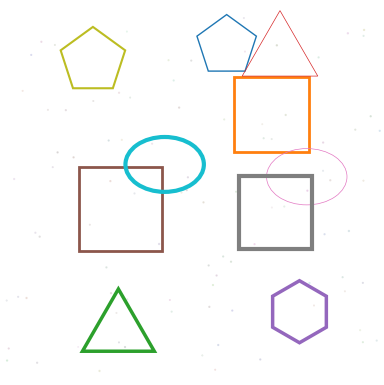[{"shape": "pentagon", "thickness": 1, "radius": 0.41, "center": [0.589, 0.881]}, {"shape": "square", "thickness": 2, "radius": 0.48, "center": [0.706, 0.702]}, {"shape": "triangle", "thickness": 2.5, "radius": 0.54, "center": [0.307, 0.142]}, {"shape": "triangle", "thickness": 0.5, "radius": 0.57, "center": [0.727, 0.859]}, {"shape": "hexagon", "thickness": 2.5, "radius": 0.4, "center": [0.778, 0.19]}, {"shape": "square", "thickness": 2, "radius": 0.54, "center": [0.313, 0.457]}, {"shape": "oval", "thickness": 0.5, "radius": 0.52, "center": [0.797, 0.541]}, {"shape": "square", "thickness": 3, "radius": 0.47, "center": [0.716, 0.447]}, {"shape": "pentagon", "thickness": 1.5, "radius": 0.44, "center": [0.241, 0.842]}, {"shape": "oval", "thickness": 3, "radius": 0.51, "center": [0.428, 0.573]}]